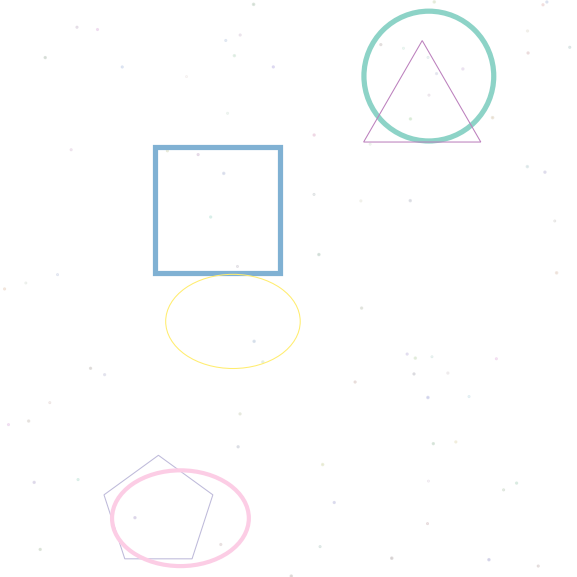[{"shape": "circle", "thickness": 2.5, "radius": 0.56, "center": [0.743, 0.867]}, {"shape": "pentagon", "thickness": 0.5, "radius": 0.5, "center": [0.274, 0.112]}, {"shape": "square", "thickness": 2.5, "radius": 0.54, "center": [0.376, 0.635]}, {"shape": "oval", "thickness": 2, "radius": 0.59, "center": [0.312, 0.102]}, {"shape": "triangle", "thickness": 0.5, "radius": 0.59, "center": [0.731, 0.812]}, {"shape": "oval", "thickness": 0.5, "radius": 0.58, "center": [0.403, 0.443]}]